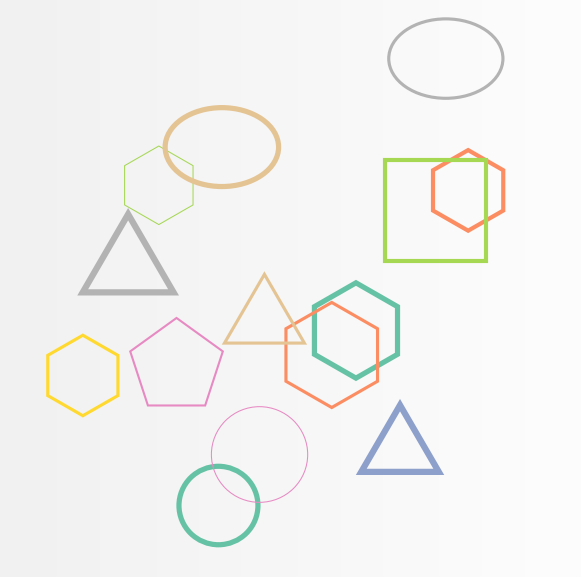[{"shape": "hexagon", "thickness": 2.5, "radius": 0.41, "center": [0.612, 0.427]}, {"shape": "circle", "thickness": 2.5, "radius": 0.34, "center": [0.376, 0.124]}, {"shape": "hexagon", "thickness": 2, "radius": 0.35, "center": [0.805, 0.669]}, {"shape": "hexagon", "thickness": 1.5, "radius": 0.45, "center": [0.571, 0.384]}, {"shape": "triangle", "thickness": 3, "radius": 0.39, "center": [0.688, 0.221]}, {"shape": "circle", "thickness": 0.5, "radius": 0.41, "center": [0.447, 0.212]}, {"shape": "pentagon", "thickness": 1, "radius": 0.42, "center": [0.304, 0.365]}, {"shape": "square", "thickness": 2, "radius": 0.44, "center": [0.75, 0.634]}, {"shape": "hexagon", "thickness": 0.5, "radius": 0.34, "center": [0.273, 0.678]}, {"shape": "hexagon", "thickness": 1.5, "radius": 0.35, "center": [0.143, 0.349]}, {"shape": "oval", "thickness": 2.5, "radius": 0.49, "center": [0.382, 0.744]}, {"shape": "triangle", "thickness": 1.5, "radius": 0.4, "center": [0.455, 0.445]}, {"shape": "oval", "thickness": 1.5, "radius": 0.49, "center": [0.767, 0.898]}, {"shape": "triangle", "thickness": 3, "radius": 0.45, "center": [0.22, 0.538]}]